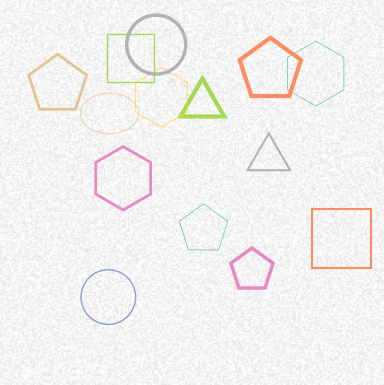[{"shape": "hexagon", "thickness": 0.5, "radius": 0.42, "center": [0.82, 0.809]}, {"shape": "pentagon", "thickness": 0.5, "radius": 0.33, "center": [0.529, 0.405]}, {"shape": "square", "thickness": 1.5, "radius": 0.38, "center": [0.887, 0.381]}, {"shape": "pentagon", "thickness": 3, "radius": 0.42, "center": [0.702, 0.818]}, {"shape": "circle", "thickness": 1, "radius": 0.35, "center": [0.281, 0.228]}, {"shape": "pentagon", "thickness": 2.5, "radius": 0.29, "center": [0.655, 0.298]}, {"shape": "hexagon", "thickness": 2, "radius": 0.41, "center": [0.32, 0.537]}, {"shape": "square", "thickness": 1, "radius": 0.31, "center": [0.339, 0.848]}, {"shape": "triangle", "thickness": 3, "radius": 0.33, "center": [0.526, 0.73]}, {"shape": "hexagon", "thickness": 0.5, "radius": 0.39, "center": [0.419, 0.747]}, {"shape": "oval", "thickness": 0.5, "radius": 0.38, "center": [0.284, 0.705]}, {"shape": "pentagon", "thickness": 2, "radius": 0.4, "center": [0.15, 0.78]}, {"shape": "circle", "thickness": 2.5, "radius": 0.38, "center": [0.406, 0.884]}, {"shape": "triangle", "thickness": 1.5, "radius": 0.32, "center": [0.698, 0.59]}]